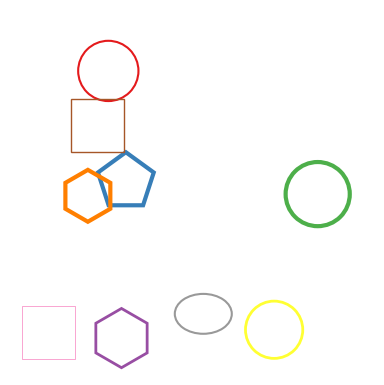[{"shape": "circle", "thickness": 1.5, "radius": 0.39, "center": [0.281, 0.816]}, {"shape": "pentagon", "thickness": 3, "radius": 0.38, "center": [0.327, 0.528]}, {"shape": "circle", "thickness": 3, "radius": 0.42, "center": [0.825, 0.496]}, {"shape": "hexagon", "thickness": 2, "radius": 0.38, "center": [0.316, 0.122]}, {"shape": "hexagon", "thickness": 3, "radius": 0.34, "center": [0.228, 0.491]}, {"shape": "circle", "thickness": 2, "radius": 0.37, "center": [0.712, 0.143]}, {"shape": "square", "thickness": 1, "radius": 0.34, "center": [0.254, 0.674]}, {"shape": "square", "thickness": 0.5, "radius": 0.35, "center": [0.126, 0.136]}, {"shape": "oval", "thickness": 1.5, "radius": 0.37, "center": [0.528, 0.185]}]